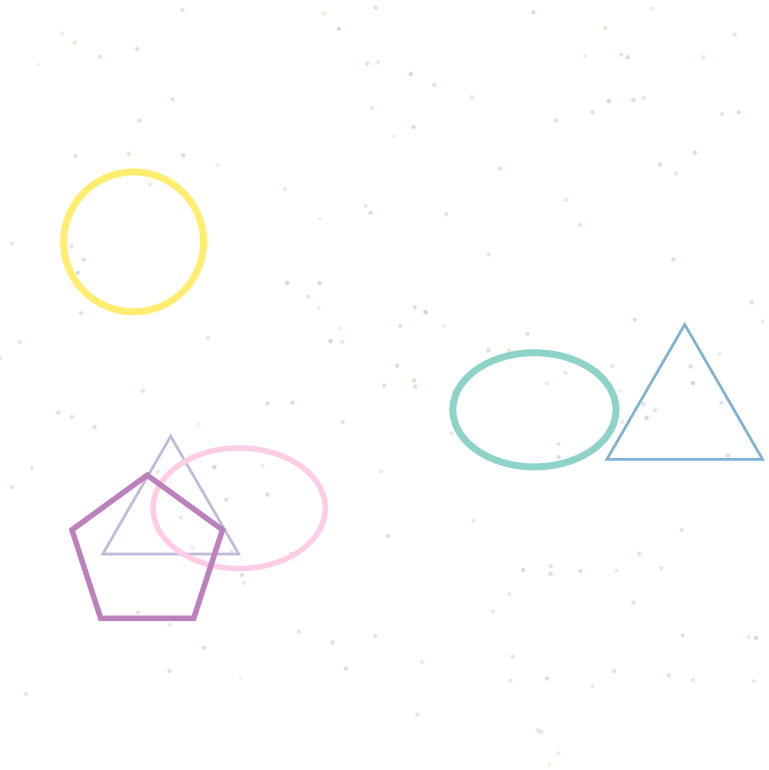[{"shape": "oval", "thickness": 2.5, "radius": 0.53, "center": [0.694, 0.468]}, {"shape": "triangle", "thickness": 1, "radius": 0.51, "center": [0.222, 0.331]}, {"shape": "triangle", "thickness": 1, "radius": 0.58, "center": [0.889, 0.462]}, {"shape": "oval", "thickness": 2, "radius": 0.56, "center": [0.311, 0.34]}, {"shape": "pentagon", "thickness": 2, "radius": 0.51, "center": [0.191, 0.28]}, {"shape": "circle", "thickness": 2.5, "radius": 0.45, "center": [0.173, 0.686]}]